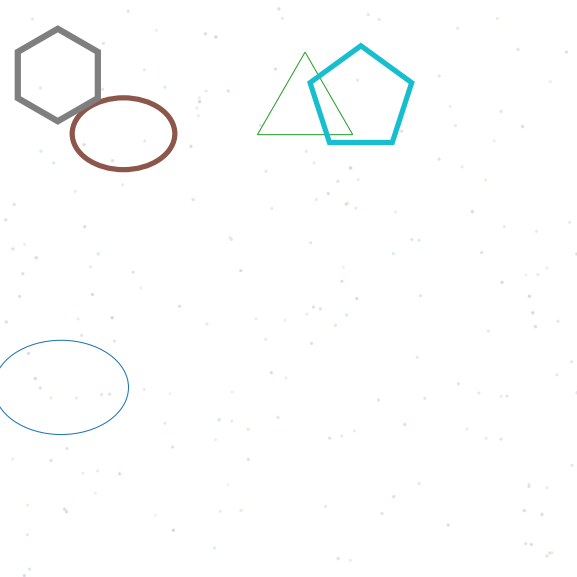[{"shape": "oval", "thickness": 0.5, "radius": 0.58, "center": [0.106, 0.328]}, {"shape": "triangle", "thickness": 0.5, "radius": 0.48, "center": [0.528, 0.814]}, {"shape": "oval", "thickness": 2.5, "radius": 0.44, "center": [0.214, 0.768]}, {"shape": "hexagon", "thickness": 3, "radius": 0.4, "center": [0.1, 0.869]}, {"shape": "pentagon", "thickness": 2.5, "radius": 0.46, "center": [0.625, 0.827]}]